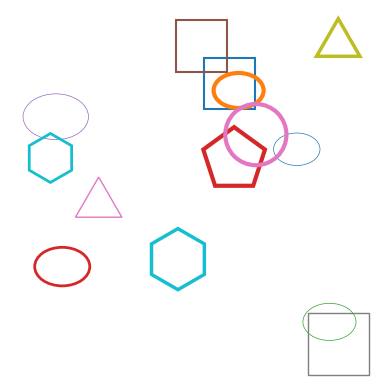[{"shape": "oval", "thickness": 0.5, "radius": 0.3, "center": [0.771, 0.612]}, {"shape": "square", "thickness": 1.5, "radius": 0.33, "center": [0.596, 0.782]}, {"shape": "oval", "thickness": 3, "radius": 0.32, "center": [0.62, 0.765]}, {"shape": "oval", "thickness": 0.5, "radius": 0.34, "center": [0.856, 0.164]}, {"shape": "oval", "thickness": 2, "radius": 0.36, "center": [0.162, 0.308]}, {"shape": "pentagon", "thickness": 3, "radius": 0.42, "center": [0.608, 0.586]}, {"shape": "oval", "thickness": 0.5, "radius": 0.42, "center": [0.145, 0.697]}, {"shape": "square", "thickness": 1.5, "radius": 0.34, "center": [0.523, 0.881]}, {"shape": "circle", "thickness": 3, "radius": 0.4, "center": [0.665, 0.65]}, {"shape": "triangle", "thickness": 1, "radius": 0.35, "center": [0.256, 0.471]}, {"shape": "square", "thickness": 1, "radius": 0.4, "center": [0.878, 0.107]}, {"shape": "triangle", "thickness": 2.5, "radius": 0.33, "center": [0.879, 0.886]}, {"shape": "hexagon", "thickness": 2.5, "radius": 0.4, "center": [0.462, 0.327]}, {"shape": "hexagon", "thickness": 2, "radius": 0.32, "center": [0.131, 0.59]}]